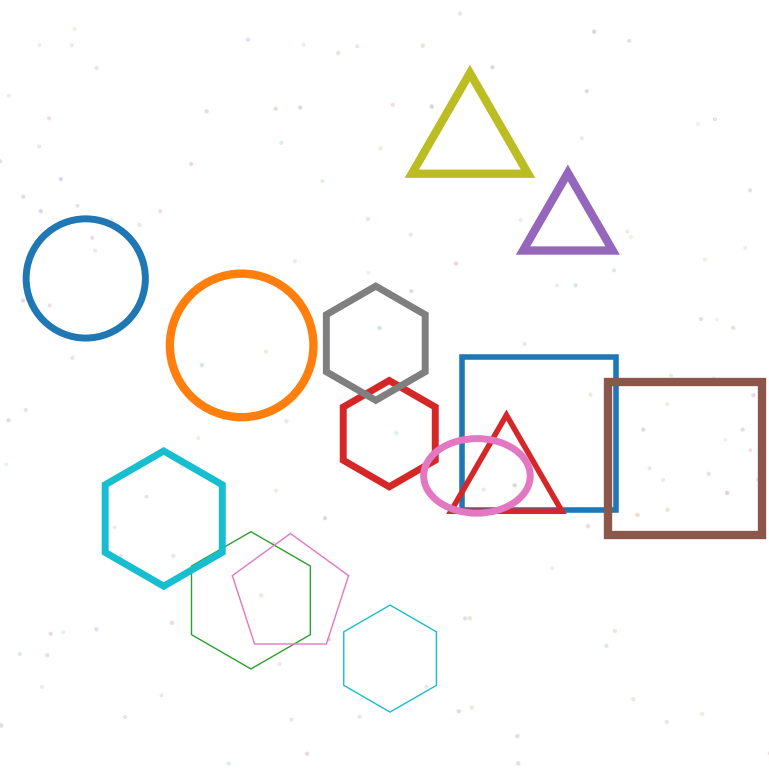[{"shape": "circle", "thickness": 2.5, "radius": 0.39, "center": [0.111, 0.638]}, {"shape": "square", "thickness": 2, "radius": 0.5, "center": [0.7, 0.437]}, {"shape": "circle", "thickness": 3, "radius": 0.47, "center": [0.314, 0.551]}, {"shape": "hexagon", "thickness": 0.5, "radius": 0.45, "center": [0.326, 0.22]}, {"shape": "triangle", "thickness": 2, "radius": 0.42, "center": [0.658, 0.378]}, {"shape": "hexagon", "thickness": 2.5, "radius": 0.35, "center": [0.506, 0.437]}, {"shape": "triangle", "thickness": 3, "radius": 0.34, "center": [0.737, 0.708]}, {"shape": "square", "thickness": 3, "radius": 0.5, "center": [0.89, 0.405]}, {"shape": "pentagon", "thickness": 0.5, "radius": 0.4, "center": [0.377, 0.228]}, {"shape": "oval", "thickness": 2.5, "radius": 0.35, "center": [0.619, 0.382]}, {"shape": "hexagon", "thickness": 2.5, "radius": 0.37, "center": [0.488, 0.554]}, {"shape": "triangle", "thickness": 3, "radius": 0.44, "center": [0.61, 0.818]}, {"shape": "hexagon", "thickness": 0.5, "radius": 0.35, "center": [0.507, 0.145]}, {"shape": "hexagon", "thickness": 2.5, "radius": 0.44, "center": [0.213, 0.327]}]